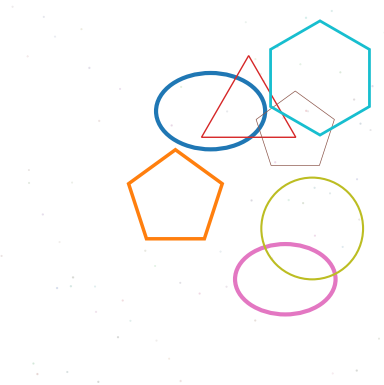[{"shape": "oval", "thickness": 3, "radius": 0.71, "center": [0.547, 0.711]}, {"shape": "pentagon", "thickness": 2.5, "radius": 0.64, "center": [0.456, 0.483]}, {"shape": "triangle", "thickness": 1, "radius": 0.71, "center": [0.646, 0.714]}, {"shape": "pentagon", "thickness": 0.5, "radius": 0.53, "center": [0.767, 0.657]}, {"shape": "oval", "thickness": 3, "radius": 0.65, "center": [0.741, 0.275]}, {"shape": "circle", "thickness": 1.5, "radius": 0.66, "center": [0.811, 0.407]}, {"shape": "hexagon", "thickness": 2, "radius": 0.74, "center": [0.831, 0.797]}]